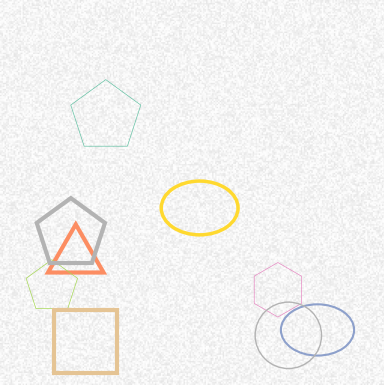[{"shape": "pentagon", "thickness": 0.5, "radius": 0.48, "center": [0.275, 0.698]}, {"shape": "triangle", "thickness": 3, "radius": 0.42, "center": [0.197, 0.334]}, {"shape": "oval", "thickness": 1.5, "radius": 0.48, "center": [0.825, 0.143]}, {"shape": "hexagon", "thickness": 0.5, "radius": 0.35, "center": [0.722, 0.247]}, {"shape": "pentagon", "thickness": 0.5, "radius": 0.35, "center": [0.135, 0.255]}, {"shape": "oval", "thickness": 2.5, "radius": 0.5, "center": [0.519, 0.46]}, {"shape": "square", "thickness": 3, "radius": 0.41, "center": [0.223, 0.112]}, {"shape": "circle", "thickness": 1, "radius": 0.43, "center": [0.749, 0.129]}, {"shape": "pentagon", "thickness": 3, "radius": 0.47, "center": [0.184, 0.392]}]